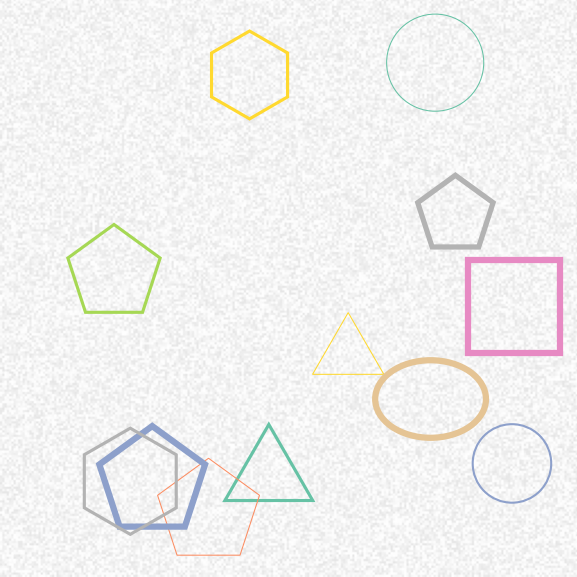[{"shape": "triangle", "thickness": 1.5, "radius": 0.44, "center": [0.466, 0.176]}, {"shape": "circle", "thickness": 0.5, "radius": 0.42, "center": [0.754, 0.891]}, {"shape": "pentagon", "thickness": 0.5, "radius": 0.46, "center": [0.361, 0.113]}, {"shape": "pentagon", "thickness": 3, "radius": 0.48, "center": [0.264, 0.165]}, {"shape": "circle", "thickness": 1, "radius": 0.34, "center": [0.886, 0.197]}, {"shape": "square", "thickness": 3, "radius": 0.4, "center": [0.89, 0.468]}, {"shape": "pentagon", "thickness": 1.5, "radius": 0.42, "center": [0.197, 0.526]}, {"shape": "triangle", "thickness": 0.5, "radius": 0.36, "center": [0.603, 0.387]}, {"shape": "hexagon", "thickness": 1.5, "radius": 0.38, "center": [0.432, 0.869]}, {"shape": "oval", "thickness": 3, "radius": 0.48, "center": [0.746, 0.308]}, {"shape": "hexagon", "thickness": 1.5, "radius": 0.46, "center": [0.226, 0.166]}, {"shape": "pentagon", "thickness": 2.5, "radius": 0.34, "center": [0.789, 0.627]}]